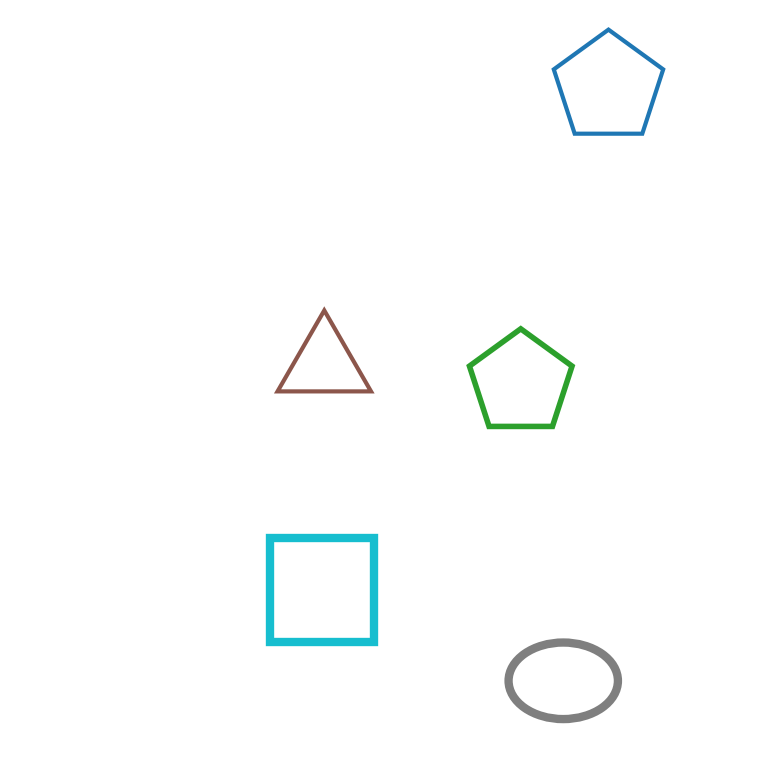[{"shape": "pentagon", "thickness": 1.5, "radius": 0.37, "center": [0.79, 0.887]}, {"shape": "pentagon", "thickness": 2, "radius": 0.35, "center": [0.676, 0.503]}, {"shape": "triangle", "thickness": 1.5, "radius": 0.35, "center": [0.421, 0.527]}, {"shape": "oval", "thickness": 3, "radius": 0.36, "center": [0.731, 0.116]}, {"shape": "square", "thickness": 3, "radius": 0.34, "center": [0.418, 0.234]}]